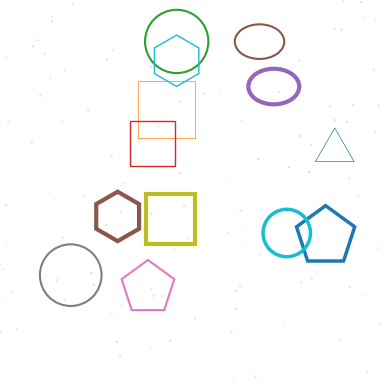[{"shape": "triangle", "thickness": 0.5, "radius": 0.29, "center": [0.869, 0.609]}, {"shape": "pentagon", "thickness": 2.5, "radius": 0.4, "center": [0.846, 0.386]}, {"shape": "square", "thickness": 0.5, "radius": 0.37, "center": [0.433, 0.715]}, {"shape": "circle", "thickness": 1.5, "radius": 0.41, "center": [0.459, 0.892]}, {"shape": "square", "thickness": 1, "radius": 0.29, "center": [0.396, 0.627]}, {"shape": "oval", "thickness": 3, "radius": 0.33, "center": [0.711, 0.775]}, {"shape": "hexagon", "thickness": 3, "radius": 0.32, "center": [0.306, 0.438]}, {"shape": "oval", "thickness": 1.5, "radius": 0.32, "center": [0.674, 0.892]}, {"shape": "pentagon", "thickness": 1.5, "radius": 0.36, "center": [0.384, 0.253]}, {"shape": "circle", "thickness": 1.5, "radius": 0.4, "center": [0.184, 0.285]}, {"shape": "square", "thickness": 3, "radius": 0.32, "center": [0.443, 0.431]}, {"shape": "circle", "thickness": 2.5, "radius": 0.31, "center": [0.745, 0.395]}, {"shape": "hexagon", "thickness": 1, "radius": 0.33, "center": [0.459, 0.842]}]